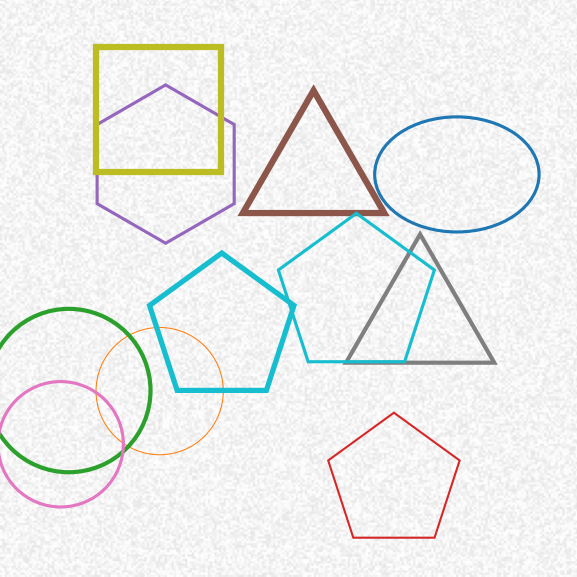[{"shape": "oval", "thickness": 1.5, "radius": 0.71, "center": [0.791, 0.697]}, {"shape": "circle", "thickness": 0.5, "radius": 0.55, "center": [0.276, 0.322]}, {"shape": "circle", "thickness": 2, "radius": 0.71, "center": [0.119, 0.323]}, {"shape": "pentagon", "thickness": 1, "radius": 0.6, "center": [0.682, 0.165]}, {"shape": "hexagon", "thickness": 1.5, "radius": 0.69, "center": [0.287, 0.715]}, {"shape": "triangle", "thickness": 3, "radius": 0.71, "center": [0.543, 0.701]}, {"shape": "circle", "thickness": 1.5, "radius": 0.54, "center": [0.105, 0.23]}, {"shape": "triangle", "thickness": 2, "radius": 0.74, "center": [0.727, 0.445]}, {"shape": "square", "thickness": 3, "radius": 0.54, "center": [0.274, 0.81]}, {"shape": "pentagon", "thickness": 1.5, "radius": 0.71, "center": [0.617, 0.488]}, {"shape": "pentagon", "thickness": 2.5, "radius": 0.66, "center": [0.384, 0.43]}]